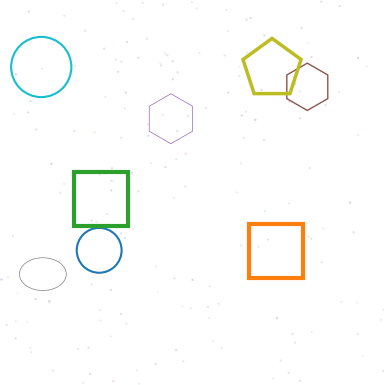[{"shape": "circle", "thickness": 1.5, "radius": 0.29, "center": [0.258, 0.35]}, {"shape": "square", "thickness": 3, "radius": 0.35, "center": [0.716, 0.347]}, {"shape": "square", "thickness": 3, "radius": 0.35, "center": [0.263, 0.484]}, {"shape": "hexagon", "thickness": 0.5, "radius": 0.32, "center": [0.444, 0.692]}, {"shape": "hexagon", "thickness": 1, "radius": 0.31, "center": [0.798, 0.775]}, {"shape": "oval", "thickness": 0.5, "radius": 0.3, "center": [0.111, 0.288]}, {"shape": "pentagon", "thickness": 2.5, "radius": 0.4, "center": [0.707, 0.821]}, {"shape": "circle", "thickness": 1.5, "radius": 0.39, "center": [0.107, 0.826]}]